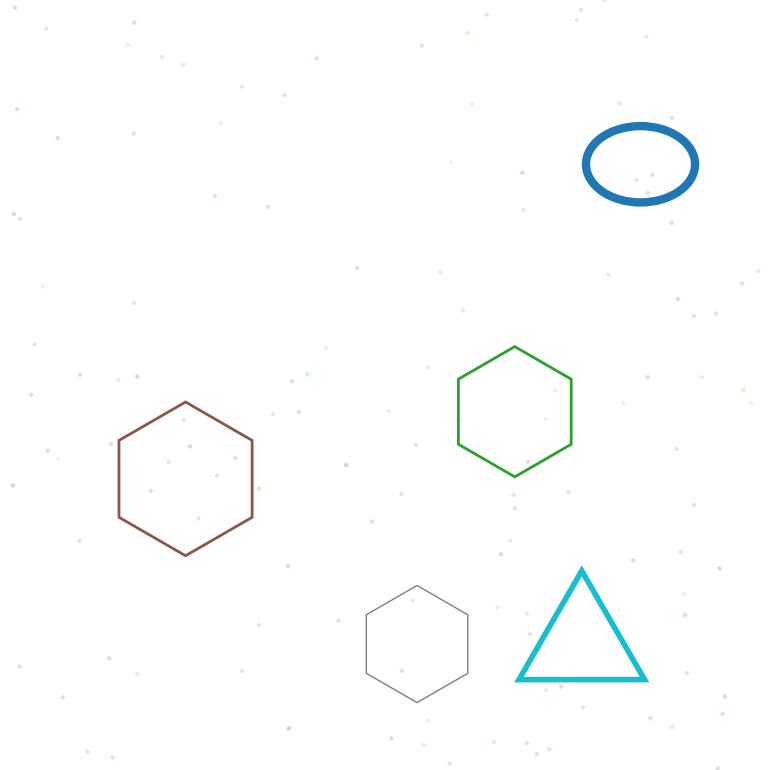[{"shape": "oval", "thickness": 3, "radius": 0.35, "center": [0.832, 0.787]}, {"shape": "hexagon", "thickness": 1, "radius": 0.42, "center": [0.669, 0.465]}, {"shape": "hexagon", "thickness": 1, "radius": 0.5, "center": [0.241, 0.378]}, {"shape": "hexagon", "thickness": 0.5, "radius": 0.38, "center": [0.542, 0.164]}, {"shape": "triangle", "thickness": 2, "radius": 0.47, "center": [0.756, 0.164]}]